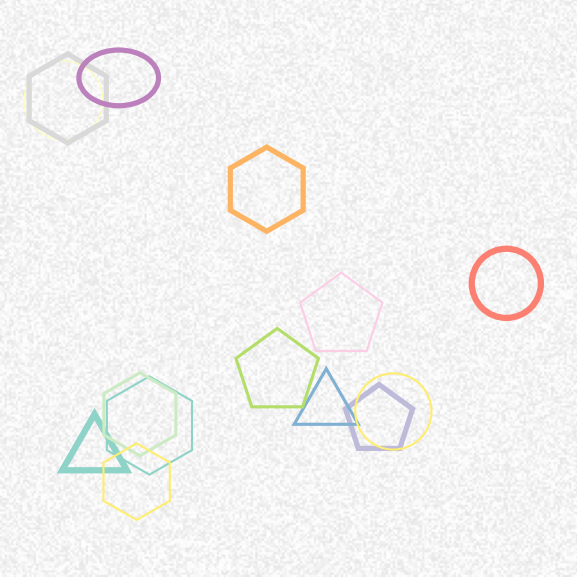[{"shape": "hexagon", "thickness": 1, "radius": 0.43, "center": [0.259, 0.262]}, {"shape": "triangle", "thickness": 3, "radius": 0.32, "center": [0.164, 0.217]}, {"shape": "circle", "thickness": 0.5, "radius": 0.34, "center": [0.11, 0.826]}, {"shape": "pentagon", "thickness": 2.5, "radius": 0.31, "center": [0.656, 0.272]}, {"shape": "circle", "thickness": 3, "radius": 0.3, "center": [0.877, 0.509]}, {"shape": "triangle", "thickness": 1.5, "radius": 0.32, "center": [0.565, 0.297]}, {"shape": "hexagon", "thickness": 2.5, "radius": 0.36, "center": [0.462, 0.672]}, {"shape": "pentagon", "thickness": 1.5, "radius": 0.38, "center": [0.48, 0.355]}, {"shape": "pentagon", "thickness": 1, "radius": 0.37, "center": [0.591, 0.452]}, {"shape": "hexagon", "thickness": 2.5, "radius": 0.39, "center": [0.117, 0.829]}, {"shape": "oval", "thickness": 2.5, "radius": 0.34, "center": [0.206, 0.864]}, {"shape": "hexagon", "thickness": 1.5, "radius": 0.36, "center": [0.242, 0.282]}, {"shape": "circle", "thickness": 1, "radius": 0.33, "center": [0.681, 0.287]}, {"shape": "hexagon", "thickness": 1, "radius": 0.33, "center": [0.237, 0.165]}]